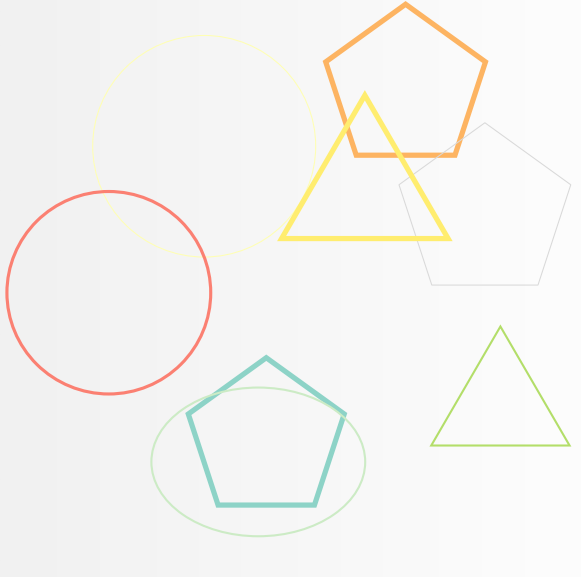[{"shape": "pentagon", "thickness": 2.5, "radius": 0.71, "center": [0.458, 0.239]}, {"shape": "circle", "thickness": 0.5, "radius": 0.96, "center": [0.351, 0.746]}, {"shape": "circle", "thickness": 1.5, "radius": 0.88, "center": [0.187, 0.492]}, {"shape": "pentagon", "thickness": 2.5, "radius": 0.72, "center": [0.698, 0.847]}, {"shape": "triangle", "thickness": 1, "radius": 0.69, "center": [0.861, 0.296]}, {"shape": "pentagon", "thickness": 0.5, "radius": 0.78, "center": [0.834, 0.631]}, {"shape": "oval", "thickness": 1, "radius": 0.92, "center": [0.444, 0.199]}, {"shape": "triangle", "thickness": 2.5, "radius": 0.83, "center": [0.628, 0.669]}]